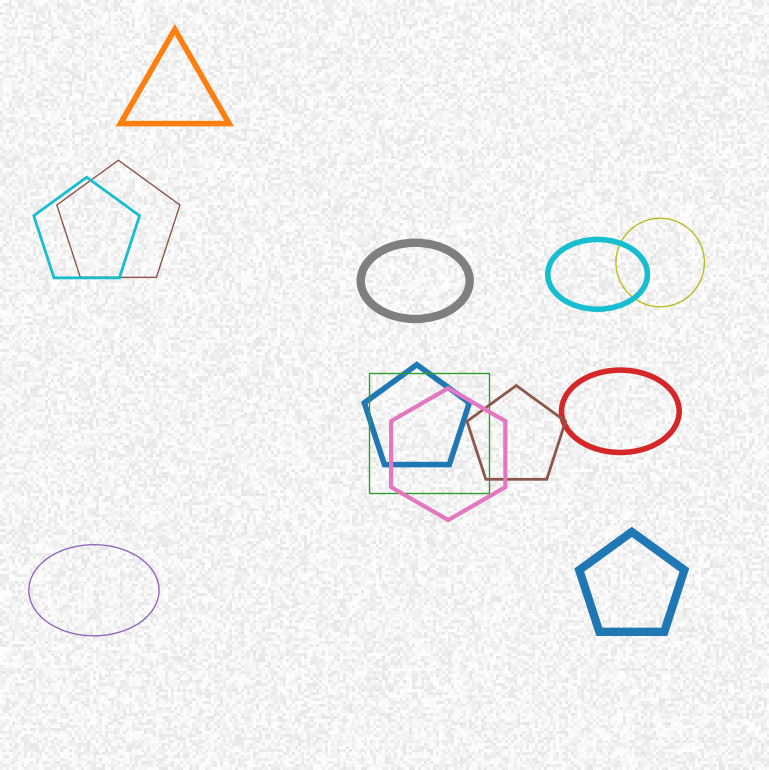[{"shape": "pentagon", "thickness": 3, "radius": 0.36, "center": [0.821, 0.238]}, {"shape": "pentagon", "thickness": 2, "radius": 0.36, "center": [0.541, 0.455]}, {"shape": "triangle", "thickness": 2, "radius": 0.41, "center": [0.227, 0.88]}, {"shape": "square", "thickness": 0.5, "radius": 0.39, "center": [0.557, 0.438]}, {"shape": "oval", "thickness": 2, "radius": 0.38, "center": [0.806, 0.466]}, {"shape": "oval", "thickness": 0.5, "radius": 0.42, "center": [0.122, 0.233]}, {"shape": "pentagon", "thickness": 0.5, "radius": 0.42, "center": [0.154, 0.708]}, {"shape": "pentagon", "thickness": 1, "radius": 0.34, "center": [0.67, 0.432]}, {"shape": "hexagon", "thickness": 1.5, "radius": 0.43, "center": [0.582, 0.41]}, {"shape": "oval", "thickness": 3, "radius": 0.35, "center": [0.539, 0.635]}, {"shape": "circle", "thickness": 0.5, "radius": 0.29, "center": [0.857, 0.659]}, {"shape": "oval", "thickness": 2, "radius": 0.32, "center": [0.776, 0.644]}, {"shape": "pentagon", "thickness": 1, "radius": 0.36, "center": [0.113, 0.698]}]